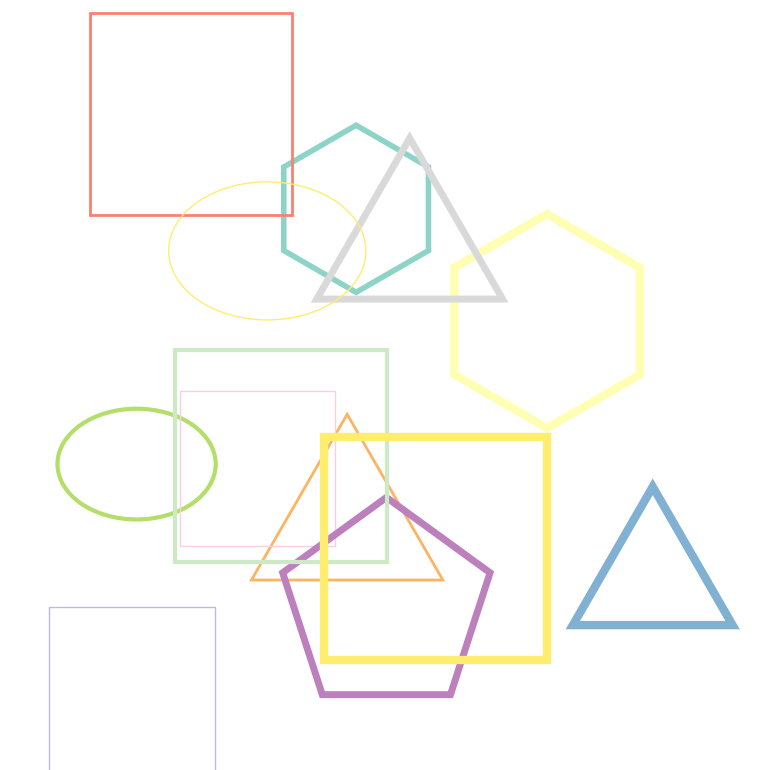[{"shape": "hexagon", "thickness": 2, "radius": 0.54, "center": [0.462, 0.729]}, {"shape": "hexagon", "thickness": 3, "radius": 0.7, "center": [0.71, 0.583]}, {"shape": "square", "thickness": 0.5, "radius": 0.54, "center": [0.172, 0.104]}, {"shape": "square", "thickness": 1, "radius": 0.66, "center": [0.249, 0.852]}, {"shape": "triangle", "thickness": 3, "radius": 0.6, "center": [0.848, 0.248]}, {"shape": "triangle", "thickness": 1, "radius": 0.72, "center": [0.451, 0.318]}, {"shape": "oval", "thickness": 1.5, "radius": 0.51, "center": [0.177, 0.397]}, {"shape": "square", "thickness": 0.5, "radius": 0.5, "center": [0.335, 0.391]}, {"shape": "triangle", "thickness": 2.5, "radius": 0.7, "center": [0.532, 0.681]}, {"shape": "pentagon", "thickness": 2.5, "radius": 0.71, "center": [0.502, 0.212]}, {"shape": "square", "thickness": 1.5, "radius": 0.69, "center": [0.365, 0.408]}, {"shape": "square", "thickness": 3, "radius": 0.72, "center": [0.566, 0.288]}, {"shape": "oval", "thickness": 0.5, "radius": 0.64, "center": [0.347, 0.674]}]